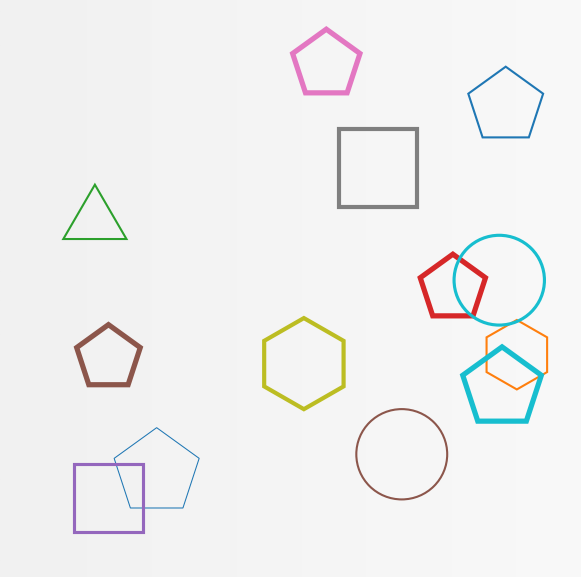[{"shape": "pentagon", "thickness": 0.5, "radius": 0.38, "center": [0.27, 0.182]}, {"shape": "pentagon", "thickness": 1, "radius": 0.34, "center": [0.87, 0.816]}, {"shape": "hexagon", "thickness": 1, "radius": 0.3, "center": [0.889, 0.385]}, {"shape": "triangle", "thickness": 1, "radius": 0.31, "center": [0.163, 0.617]}, {"shape": "pentagon", "thickness": 2.5, "radius": 0.3, "center": [0.779, 0.5]}, {"shape": "square", "thickness": 1.5, "radius": 0.3, "center": [0.186, 0.137]}, {"shape": "pentagon", "thickness": 2.5, "radius": 0.29, "center": [0.187, 0.379]}, {"shape": "circle", "thickness": 1, "radius": 0.39, "center": [0.691, 0.213]}, {"shape": "pentagon", "thickness": 2.5, "radius": 0.3, "center": [0.561, 0.888]}, {"shape": "square", "thickness": 2, "radius": 0.34, "center": [0.65, 0.708]}, {"shape": "hexagon", "thickness": 2, "radius": 0.39, "center": [0.523, 0.369]}, {"shape": "pentagon", "thickness": 2.5, "radius": 0.36, "center": [0.864, 0.327]}, {"shape": "circle", "thickness": 1.5, "radius": 0.39, "center": [0.859, 0.514]}]